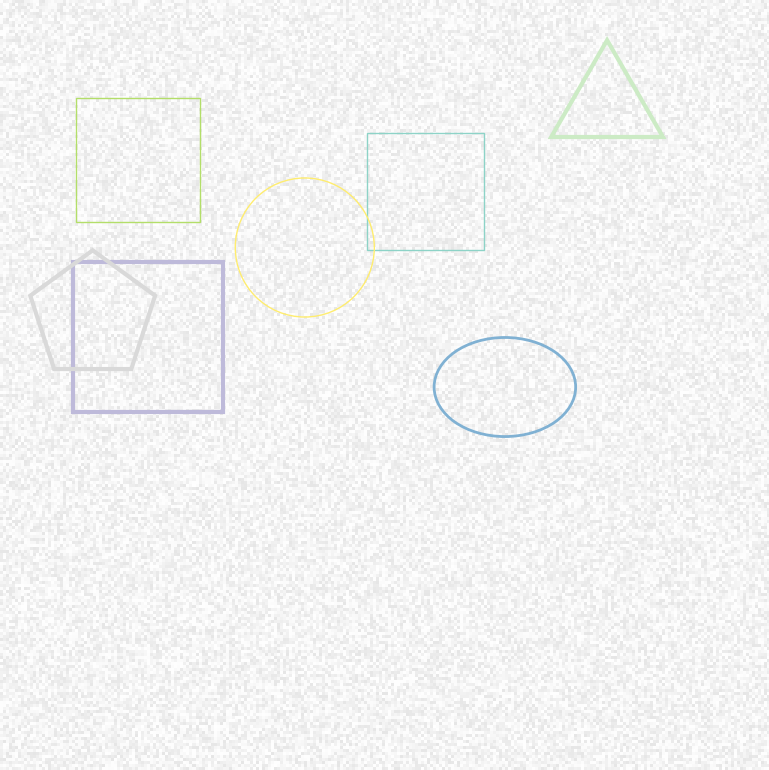[{"shape": "square", "thickness": 0.5, "radius": 0.38, "center": [0.553, 0.751]}, {"shape": "square", "thickness": 1.5, "radius": 0.49, "center": [0.192, 0.563]}, {"shape": "oval", "thickness": 1, "radius": 0.46, "center": [0.656, 0.497]}, {"shape": "square", "thickness": 0.5, "radius": 0.4, "center": [0.179, 0.792]}, {"shape": "pentagon", "thickness": 1.5, "radius": 0.43, "center": [0.12, 0.59]}, {"shape": "triangle", "thickness": 1.5, "radius": 0.42, "center": [0.788, 0.864]}, {"shape": "circle", "thickness": 0.5, "radius": 0.45, "center": [0.396, 0.679]}]